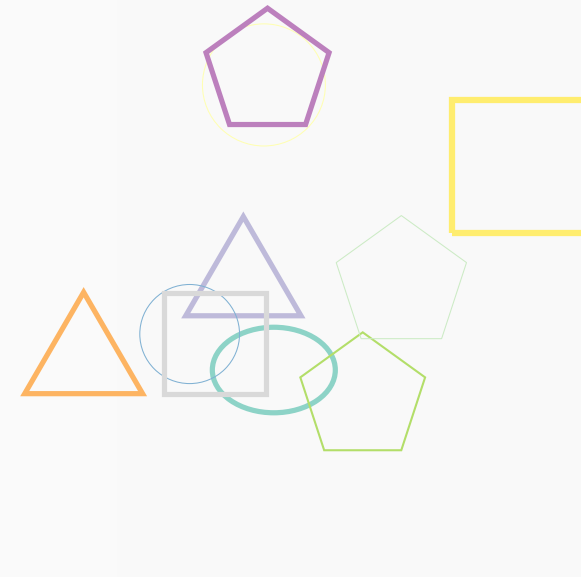[{"shape": "oval", "thickness": 2.5, "radius": 0.53, "center": [0.471, 0.358]}, {"shape": "circle", "thickness": 0.5, "radius": 0.53, "center": [0.454, 0.852]}, {"shape": "triangle", "thickness": 2.5, "radius": 0.57, "center": [0.419, 0.51]}, {"shape": "circle", "thickness": 0.5, "radius": 0.43, "center": [0.326, 0.421]}, {"shape": "triangle", "thickness": 2.5, "radius": 0.59, "center": [0.144, 0.376]}, {"shape": "pentagon", "thickness": 1, "radius": 0.56, "center": [0.624, 0.311]}, {"shape": "square", "thickness": 2.5, "radius": 0.43, "center": [0.37, 0.404]}, {"shape": "pentagon", "thickness": 2.5, "radius": 0.56, "center": [0.46, 0.874]}, {"shape": "pentagon", "thickness": 0.5, "radius": 0.59, "center": [0.691, 0.508]}, {"shape": "square", "thickness": 3, "radius": 0.58, "center": [0.894, 0.711]}]